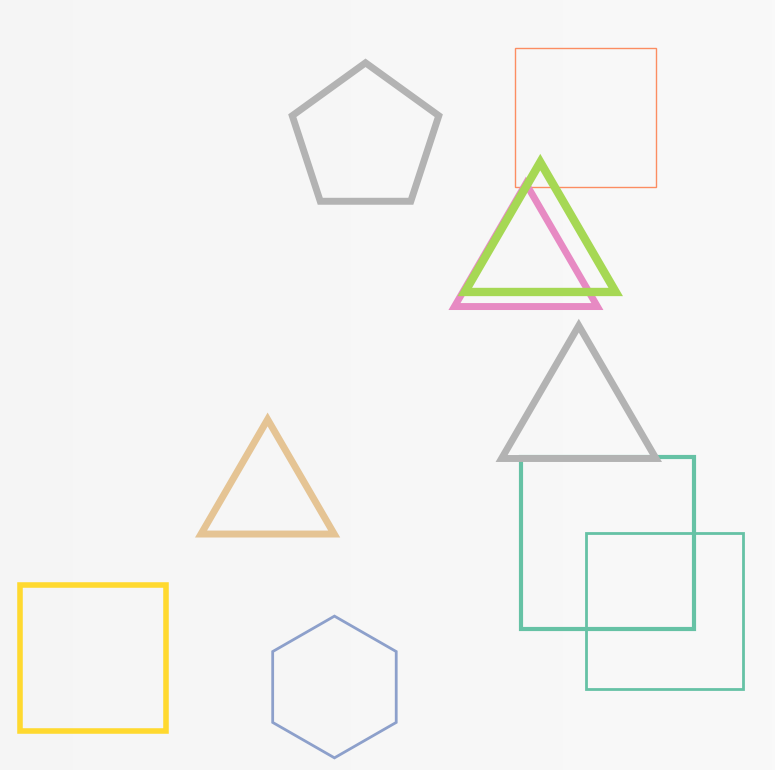[{"shape": "square", "thickness": 1, "radius": 0.51, "center": [0.857, 0.207]}, {"shape": "square", "thickness": 1.5, "radius": 0.56, "center": [0.784, 0.295]}, {"shape": "square", "thickness": 0.5, "radius": 0.45, "center": [0.755, 0.847]}, {"shape": "hexagon", "thickness": 1, "radius": 0.46, "center": [0.432, 0.108]}, {"shape": "triangle", "thickness": 2.5, "radius": 0.53, "center": [0.679, 0.655]}, {"shape": "triangle", "thickness": 3, "radius": 0.56, "center": [0.697, 0.677]}, {"shape": "square", "thickness": 2, "radius": 0.47, "center": [0.12, 0.145]}, {"shape": "triangle", "thickness": 2.5, "radius": 0.5, "center": [0.345, 0.356]}, {"shape": "pentagon", "thickness": 2.5, "radius": 0.5, "center": [0.472, 0.819]}, {"shape": "triangle", "thickness": 2.5, "radius": 0.57, "center": [0.747, 0.462]}]